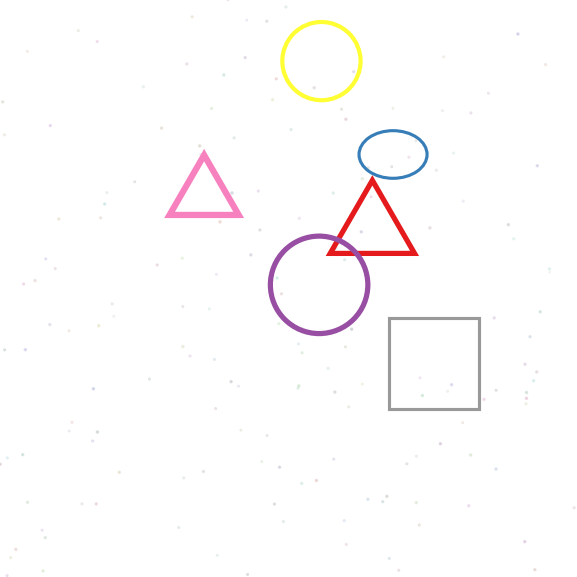[{"shape": "triangle", "thickness": 2.5, "radius": 0.42, "center": [0.645, 0.603]}, {"shape": "oval", "thickness": 1.5, "radius": 0.29, "center": [0.681, 0.732]}, {"shape": "circle", "thickness": 2.5, "radius": 0.42, "center": [0.553, 0.506]}, {"shape": "circle", "thickness": 2, "radius": 0.34, "center": [0.557, 0.893]}, {"shape": "triangle", "thickness": 3, "radius": 0.35, "center": [0.353, 0.661]}, {"shape": "square", "thickness": 1.5, "radius": 0.39, "center": [0.751, 0.37]}]